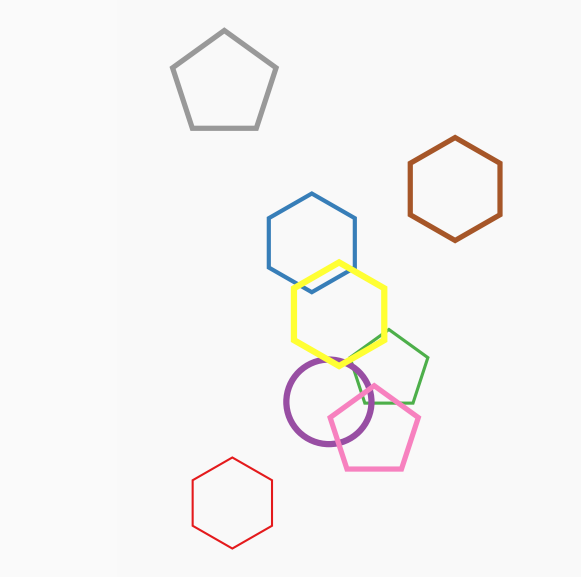[{"shape": "hexagon", "thickness": 1, "radius": 0.39, "center": [0.4, 0.128]}, {"shape": "hexagon", "thickness": 2, "radius": 0.43, "center": [0.536, 0.579]}, {"shape": "pentagon", "thickness": 1.5, "radius": 0.35, "center": [0.669, 0.358]}, {"shape": "circle", "thickness": 3, "radius": 0.37, "center": [0.566, 0.303]}, {"shape": "hexagon", "thickness": 3, "radius": 0.45, "center": [0.583, 0.455]}, {"shape": "hexagon", "thickness": 2.5, "radius": 0.45, "center": [0.783, 0.672]}, {"shape": "pentagon", "thickness": 2.5, "radius": 0.4, "center": [0.644, 0.251]}, {"shape": "pentagon", "thickness": 2.5, "radius": 0.47, "center": [0.386, 0.853]}]